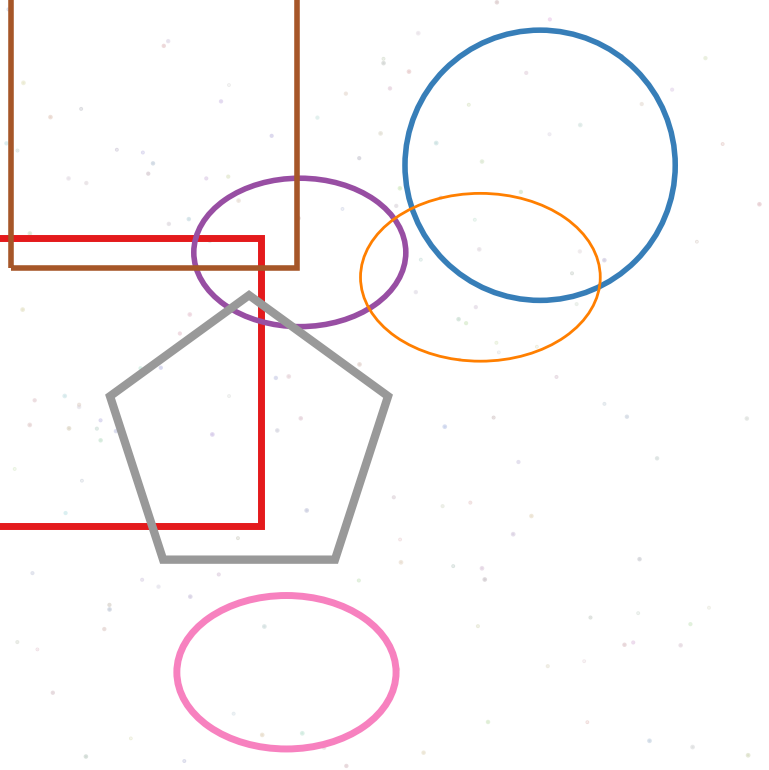[{"shape": "square", "thickness": 2.5, "radius": 0.94, "center": [0.152, 0.504]}, {"shape": "circle", "thickness": 2, "radius": 0.88, "center": [0.701, 0.785]}, {"shape": "oval", "thickness": 2, "radius": 0.69, "center": [0.389, 0.672]}, {"shape": "oval", "thickness": 1, "radius": 0.78, "center": [0.624, 0.64]}, {"shape": "square", "thickness": 2, "radius": 0.93, "center": [0.2, 0.837]}, {"shape": "oval", "thickness": 2.5, "radius": 0.71, "center": [0.372, 0.127]}, {"shape": "pentagon", "thickness": 3, "radius": 0.95, "center": [0.323, 0.427]}]